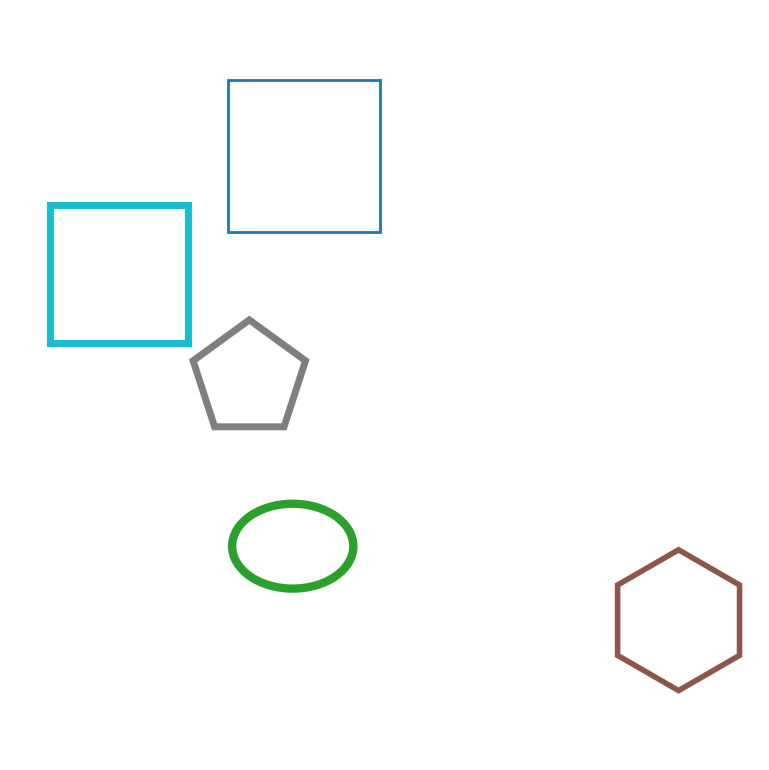[{"shape": "square", "thickness": 1, "radius": 0.49, "center": [0.395, 0.798]}, {"shape": "oval", "thickness": 3, "radius": 0.39, "center": [0.38, 0.291]}, {"shape": "hexagon", "thickness": 2, "radius": 0.46, "center": [0.881, 0.195]}, {"shape": "pentagon", "thickness": 2.5, "radius": 0.38, "center": [0.324, 0.508]}, {"shape": "square", "thickness": 2.5, "radius": 0.45, "center": [0.154, 0.644]}]